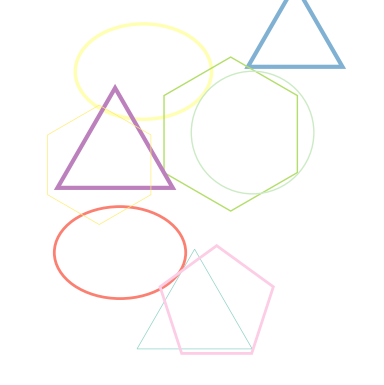[{"shape": "triangle", "thickness": 0.5, "radius": 0.86, "center": [0.505, 0.18]}, {"shape": "oval", "thickness": 2.5, "radius": 0.89, "center": [0.372, 0.814]}, {"shape": "oval", "thickness": 2, "radius": 0.85, "center": [0.312, 0.344]}, {"shape": "triangle", "thickness": 3, "radius": 0.71, "center": [0.767, 0.897]}, {"shape": "hexagon", "thickness": 1, "radius": 1.0, "center": [0.599, 0.652]}, {"shape": "pentagon", "thickness": 2, "radius": 0.77, "center": [0.563, 0.207]}, {"shape": "triangle", "thickness": 3, "radius": 0.86, "center": [0.299, 0.599]}, {"shape": "circle", "thickness": 1, "radius": 0.8, "center": [0.656, 0.656]}, {"shape": "hexagon", "thickness": 0.5, "radius": 0.78, "center": [0.258, 0.572]}]